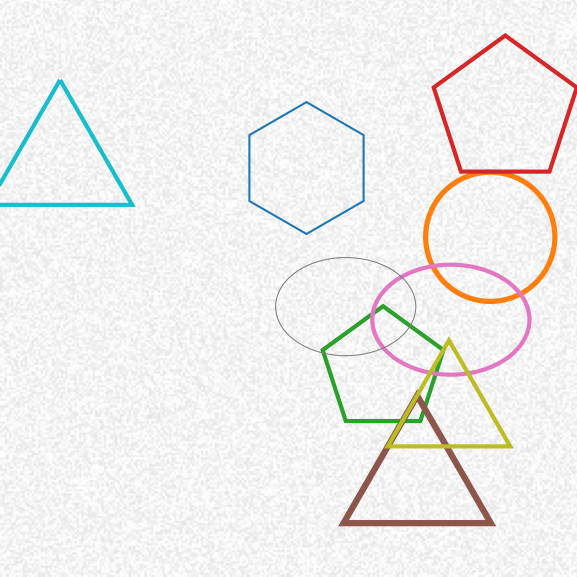[{"shape": "hexagon", "thickness": 1, "radius": 0.57, "center": [0.531, 0.708]}, {"shape": "circle", "thickness": 2.5, "radius": 0.56, "center": [0.849, 0.589]}, {"shape": "pentagon", "thickness": 2, "radius": 0.55, "center": [0.663, 0.359]}, {"shape": "pentagon", "thickness": 2, "radius": 0.65, "center": [0.875, 0.807]}, {"shape": "triangle", "thickness": 3, "radius": 0.74, "center": [0.722, 0.167]}, {"shape": "oval", "thickness": 2, "radius": 0.68, "center": [0.781, 0.446]}, {"shape": "oval", "thickness": 0.5, "radius": 0.61, "center": [0.599, 0.468]}, {"shape": "triangle", "thickness": 2, "radius": 0.61, "center": [0.777, 0.287]}, {"shape": "triangle", "thickness": 2, "radius": 0.72, "center": [0.104, 0.716]}]